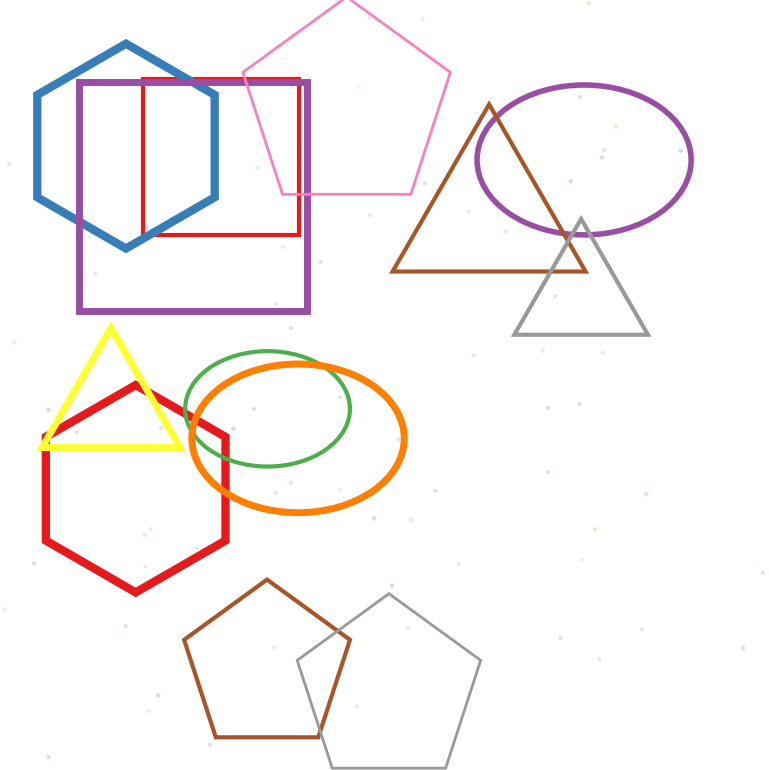[{"shape": "square", "thickness": 1.5, "radius": 0.51, "center": [0.287, 0.796]}, {"shape": "hexagon", "thickness": 3, "radius": 0.67, "center": [0.176, 0.365]}, {"shape": "hexagon", "thickness": 3, "radius": 0.67, "center": [0.164, 0.81]}, {"shape": "oval", "thickness": 1.5, "radius": 0.54, "center": [0.347, 0.469]}, {"shape": "oval", "thickness": 2, "radius": 0.7, "center": [0.759, 0.792]}, {"shape": "square", "thickness": 2.5, "radius": 0.74, "center": [0.25, 0.745]}, {"shape": "oval", "thickness": 2.5, "radius": 0.69, "center": [0.387, 0.431]}, {"shape": "triangle", "thickness": 2.5, "radius": 0.52, "center": [0.144, 0.471]}, {"shape": "triangle", "thickness": 1.5, "radius": 0.72, "center": [0.635, 0.72]}, {"shape": "pentagon", "thickness": 1.5, "radius": 0.57, "center": [0.347, 0.134]}, {"shape": "pentagon", "thickness": 1, "radius": 0.71, "center": [0.45, 0.862]}, {"shape": "triangle", "thickness": 1.5, "radius": 0.5, "center": [0.755, 0.615]}, {"shape": "pentagon", "thickness": 1, "radius": 0.63, "center": [0.505, 0.104]}]